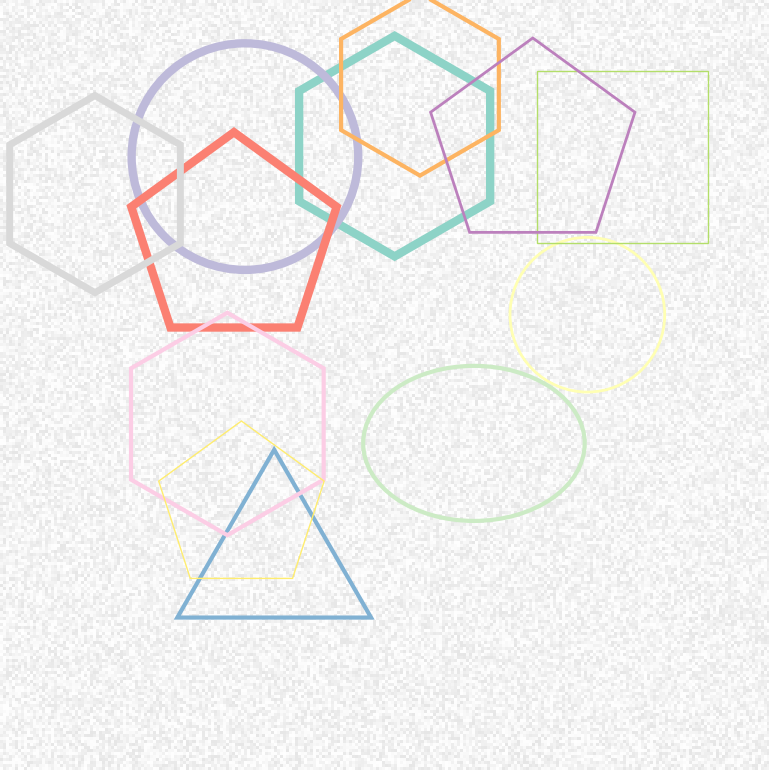[{"shape": "hexagon", "thickness": 3, "radius": 0.72, "center": [0.513, 0.81]}, {"shape": "circle", "thickness": 1, "radius": 0.5, "center": [0.763, 0.591]}, {"shape": "circle", "thickness": 3, "radius": 0.74, "center": [0.318, 0.797]}, {"shape": "pentagon", "thickness": 3, "radius": 0.7, "center": [0.304, 0.688]}, {"shape": "triangle", "thickness": 1.5, "radius": 0.73, "center": [0.356, 0.271]}, {"shape": "hexagon", "thickness": 1.5, "radius": 0.59, "center": [0.545, 0.89]}, {"shape": "square", "thickness": 0.5, "radius": 0.56, "center": [0.808, 0.796]}, {"shape": "hexagon", "thickness": 1.5, "radius": 0.72, "center": [0.295, 0.449]}, {"shape": "hexagon", "thickness": 2.5, "radius": 0.64, "center": [0.123, 0.748]}, {"shape": "pentagon", "thickness": 1, "radius": 0.7, "center": [0.692, 0.811]}, {"shape": "oval", "thickness": 1.5, "radius": 0.72, "center": [0.616, 0.424]}, {"shape": "pentagon", "thickness": 0.5, "radius": 0.56, "center": [0.314, 0.34]}]